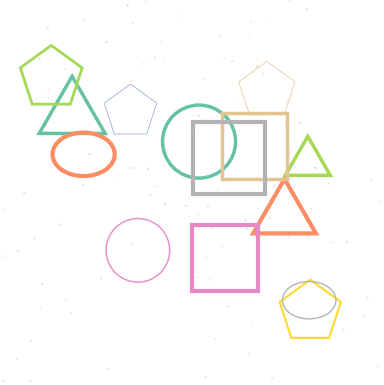[{"shape": "circle", "thickness": 2.5, "radius": 0.47, "center": [0.517, 0.632]}, {"shape": "triangle", "thickness": 2.5, "radius": 0.49, "center": [0.187, 0.703]}, {"shape": "triangle", "thickness": 3, "radius": 0.47, "center": [0.739, 0.441]}, {"shape": "oval", "thickness": 3, "radius": 0.4, "center": [0.217, 0.599]}, {"shape": "pentagon", "thickness": 0.5, "radius": 0.36, "center": [0.339, 0.71]}, {"shape": "square", "thickness": 3, "radius": 0.43, "center": [0.585, 0.331]}, {"shape": "circle", "thickness": 1, "radius": 0.41, "center": [0.358, 0.35]}, {"shape": "triangle", "thickness": 2.5, "radius": 0.34, "center": [0.8, 0.578]}, {"shape": "pentagon", "thickness": 2, "radius": 0.42, "center": [0.133, 0.798]}, {"shape": "pentagon", "thickness": 1.5, "radius": 0.42, "center": [0.806, 0.19]}, {"shape": "square", "thickness": 2.5, "radius": 0.43, "center": [0.662, 0.621]}, {"shape": "pentagon", "thickness": 0.5, "radius": 0.38, "center": [0.693, 0.764]}, {"shape": "oval", "thickness": 1, "radius": 0.35, "center": [0.803, 0.22]}, {"shape": "square", "thickness": 3, "radius": 0.47, "center": [0.594, 0.589]}]